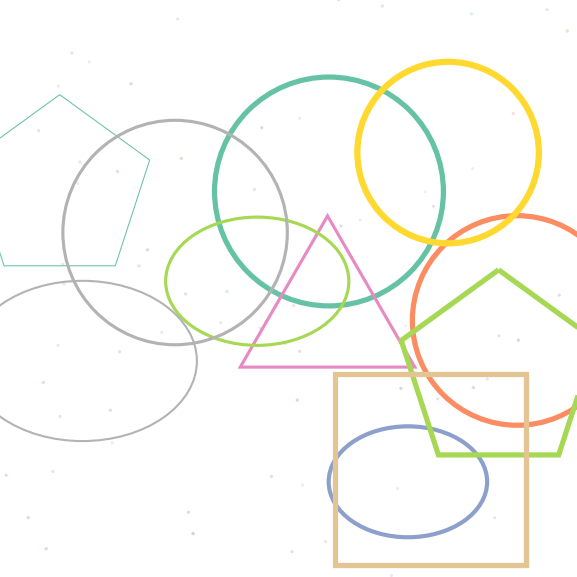[{"shape": "circle", "thickness": 2.5, "radius": 0.99, "center": [0.57, 0.668]}, {"shape": "pentagon", "thickness": 0.5, "radius": 0.82, "center": [0.103, 0.671]}, {"shape": "circle", "thickness": 2.5, "radius": 0.91, "center": [0.896, 0.444]}, {"shape": "oval", "thickness": 2, "radius": 0.69, "center": [0.706, 0.165]}, {"shape": "triangle", "thickness": 1.5, "radius": 0.87, "center": [0.567, 0.451]}, {"shape": "pentagon", "thickness": 2.5, "radius": 0.89, "center": [0.863, 0.355]}, {"shape": "oval", "thickness": 1.5, "radius": 0.79, "center": [0.445, 0.512]}, {"shape": "circle", "thickness": 3, "radius": 0.79, "center": [0.776, 0.735]}, {"shape": "square", "thickness": 2.5, "radius": 0.82, "center": [0.746, 0.186]}, {"shape": "oval", "thickness": 1, "radius": 0.99, "center": [0.143, 0.374]}, {"shape": "circle", "thickness": 1.5, "radius": 0.97, "center": [0.303, 0.596]}]